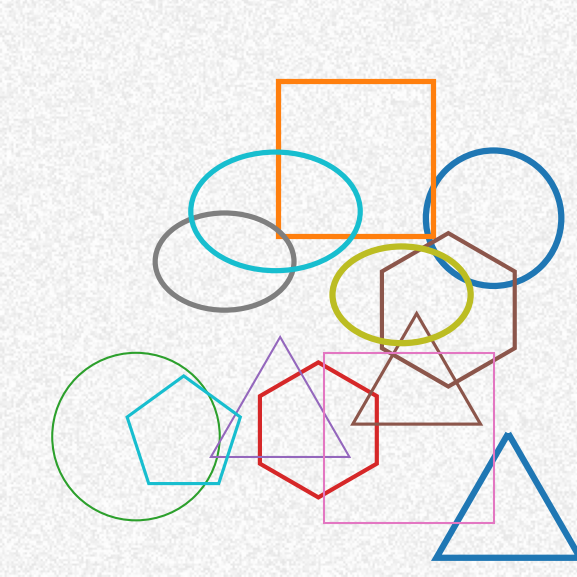[{"shape": "circle", "thickness": 3, "radius": 0.59, "center": [0.855, 0.621]}, {"shape": "triangle", "thickness": 3, "radius": 0.72, "center": [0.88, 0.105]}, {"shape": "square", "thickness": 2.5, "radius": 0.67, "center": [0.615, 0.725]}, {"shape": "circle", "thickness": 1, "radius": 0.73, "center": [0.235, 0.243]}, {"shape": "hexagon", "thickness": 2, "radius": 0.58, "center": [0.551, 0.255]}, {"shape": "triangle", "thickness": 1, "radius": 0.69, "center": [0.485, 0.277]}, {"shape": "triangle", "thickness": 1.5, "radius": 0.64, "center": [0.721, 0.329]}, {"shape": "hexagon", "thickness": 2, "radius": 0.66, "center": [0.776, 0.463]}, {"shape": "square", "thickness": 1, "radius": 0.74, "center": [0.708, 0.241]}, {"shape": "oval", "thickness": 2.5, "radius": 0.6, "center": [0.389, 0.546]}, {"shape": "oval", "thickness": 3, "radius": 0.6, "center": [0.695, 0.489]}, {"shape": "pentagon", "thickness": 1.5, "radius": 0.52, "center": [0.318, 0.245]}, {"shape": "oval", "thickness": 2.5, "radius": 0.73, "center": [0.477, 0.633]}]